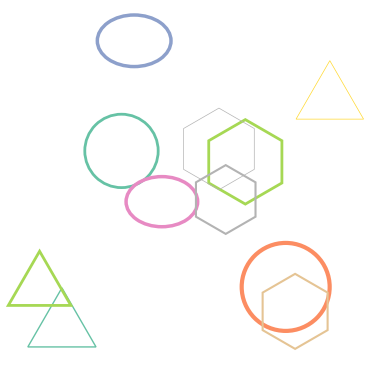[{"shape": "triangle", "thickness": 1, "radius": 0.51, "center": [0.161, 0.15]}, {"shape": "circle", "thickness": 2, "radius": 0.48, "center": [0.316, 0.608]}, {"shape": "circle", "thickness": 3, "radius": 0.57, "center": [0.742, 0.255]}, {"shape": "oval", "thickness": 2.5, "radius": 0.48, "center": [0.348, 0.894]}, {"shape": "oval", "thickness": 2.5, "radius": 0.46, "center": [0.42, 0.476]}, {"shape": "triangle", "thickness": 2, "radius": 0.47, "center": [0.103, 0.254]}, {"shape": "hexagon", "thickness": 2, "radius": 0.55, "center": [0.637, 0.58]}, {"shape": "triangle", "thickness": 0.5, "radius": 0.51, "center": [0.857, 0.741]}, {"shape": "hexagon", "thickness": 1.5, "radius": 0.49, "center": [0.767, 0.191]}, {"shape": "hexagon", "thickness": 1.5, "radius": 0.45, "center": [0.586, 0.482]}, {"shape": "hexagon", "thickness": 0.5, "radius": 0.53, "center": [0.569, 0.613]}]